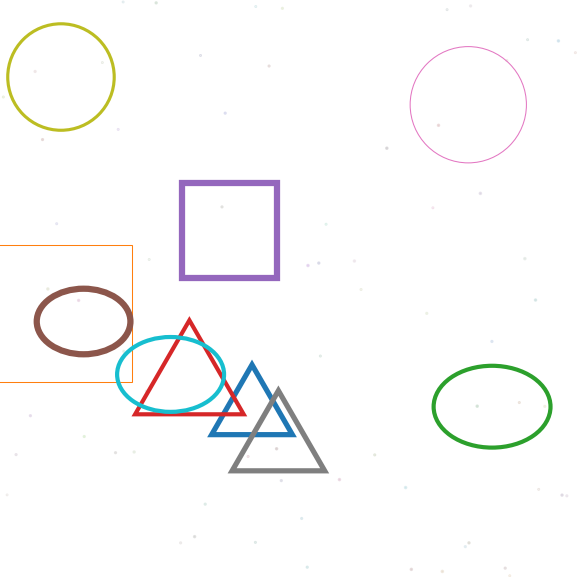[{"shape": "triangle", "thickness": 2.5, "radius": 0.4, "center": [0.436, 0.287]}, {"shape": "square", "thickness": 0.5, "radius": 0.59, "center": [0.111, 0.456]}, {"shape": "oval", "thickness": 2, "radius": 0.51, "center": [0.852, 0.295]}, {"shape": "triangle", "thickness": 2, "radius": 0.54, "center": [0.328, 0.336]}, {"shape": "square", "thickness": 3, "radius": 0.41, "center": [0.397, 0.6]}, {"shape": "oval", "thickness": 3, "radius": 0.41, "center": [0.145, 0.442]}, {"shape": "circle", "thickness": 0.5, "radius": 0.5, "center": [0.811, 0.818]}, {"shape": "triangle", "thickness": 2.5, "radius": 0.46, "center": [0.482, 0.23]}, {"shape": "circle", "thickness": 1.5, "radius": 0.46, "center": [0.106, 0.866]}, {"shape": "oval", "thickness": 2, "radius": 0.46, "center": [0.295, 0.351]}]